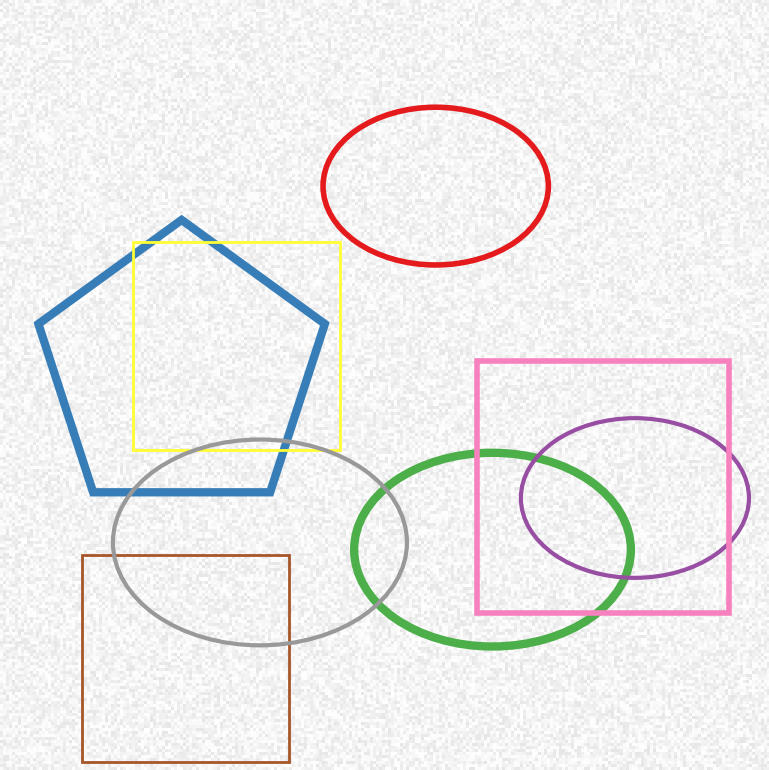[{"shape": "oval", "thickness": 2, "radius": 0.73, "center": [0.566, 0.758]}, {"shape": "pentagon", "thickness": 3, "radius": 0.98, "center": [0.236, 0.519]}, {"shape": "oval", "thickness": 3, "radius": 0.9, "center": [0.64, 0.286]}, {"shape": "oval", "thickness": 1.5, "radius": 0.74, "center": [0.825, 0.353]}, {"shape": "square", "thickness": 1, "radius": 0.67, "center": [0.307, 0.551]}, {"shape": "square", "thickness": 1, "radius": 0.67, "center": [0.241, 0.145]}, {"shape": "square", "thickness": 2, "radius": 0.82, "center": [0.783, 0.368]}, {"shape": "oval", "thickness": 1.5, "radius": 0.95, "center": [0.338, 0.296]}]